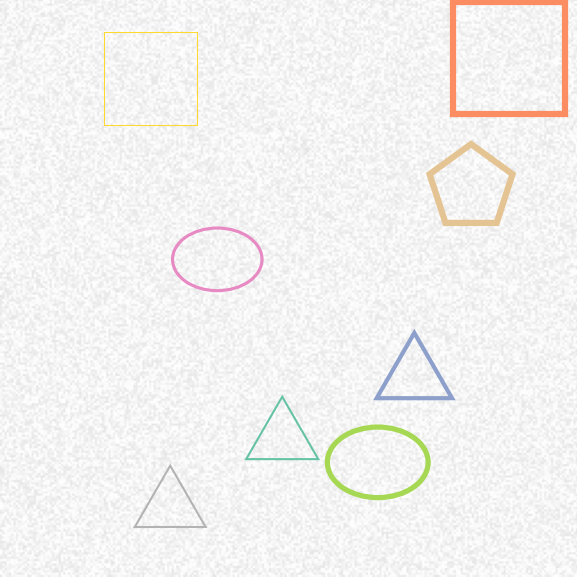[{"shape": "triangle", "thickness": 1, "radius": 0.36, "center": [0.489, 0.24]}, {"shape": "square", "thickness": 3, "radius": 0.48, "center": [0.881, 0.899]}, {"shape": "triangle", "thickness": 2, "radius": 0.38, "center": [0.717, 0.347]}, {"shape": "oval", "thickness": 1.5, "radius": 0.39, "center": [0.376, 0.55]}, {"shape": "oval", "thickness": 2.5, "radius": 0.44, "center": [0.654, 0.199]}, {"shape": "square", "thickness": 0.5, "radius": 0.4, "center": [0.26, 0.863]}, {"shape": "pentagon", "thickness": 3, "radius": 0.38, "center": [0.816, 0.674]}, {"shape": "triangle", "thickness": 1, "radius": 0.35, "center": [0.295, 0.122]}]